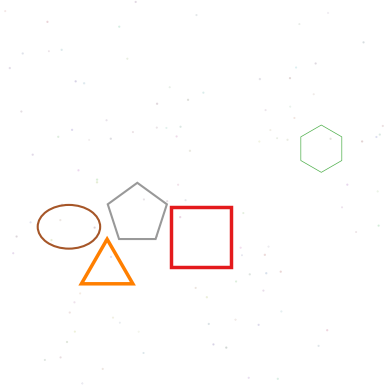[{"shape": "square", "thickness": 2.5, "radius": 0.39, "center": [0.523, 0.385]}, {"shape": "hexagon", "thickness": 0.5, "radius": 0.31, "center": [0.835, 0.614]}, {"shape": "triangle", "thickness": 2.5, "radius": 0.39, "center": [0.278, 0.301]}, {"shape": "oval", "thickness": 1.5, "radius": 0.41, "center": [0.179, 0.411]}, {"shape": "pentagon", "thickness": 1.5, "radius": 0.4, "center": [0.357, 0.444]}]